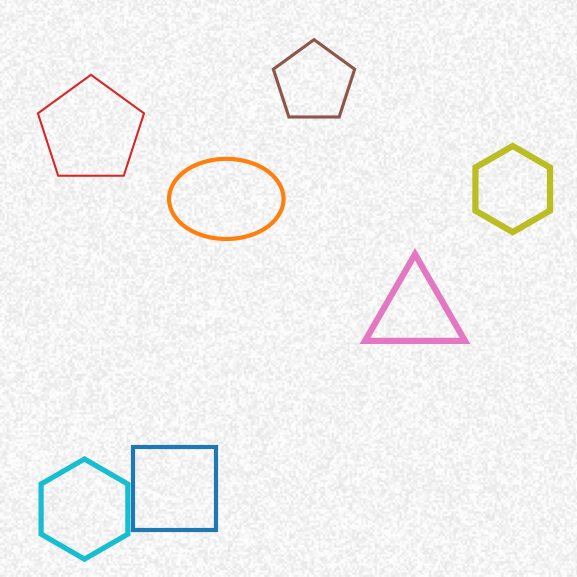[{"shape": "square", "thickness": 2, "radius": 0.36, "center": [0.302, 0.153]}, {"shape": "oval", "thickness": 2, "radius": 0.5, "center": [0.392, 0.655]}, {"shape": "pentagon", "thickness": 1, "radius": 0.48, "center": [0.158, 0.773]}, {"shape": "pentagon", "thickness": 1.5, "radius": 0.37, "center": [0.544, 0.856]}, {"shape": "triangle", "thickness": 3, "radius": 0.5, "center": [0.719, 0.459]}, {"shape": "hexagon", "thickness": 3, "radius": 0.37, "center": [0.888, 0.672]}, {"shape": "hexagon", "thickness": 2.5, "radius": 0.43, "center": [0.146, 0.118]}]